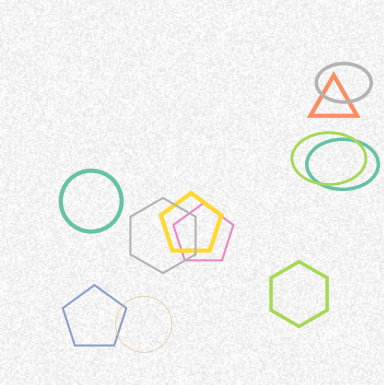[{"shape": "circle", "thickness": 3, "radius": 0.4, "center": [0.237, 0.478]}, {"shape": "oval", "thickness": 2.5, "radius": 0.46, "center": [0.89, 0.573]}, {"shape": "triangle", "thickness": 3, "radius": 0.35, "center": [0.867, 0.734]}, {"shape": "pentagon", "thickness": 1.5, "radius": 0.43, "center": [0.245, 0.173]}, {"shape": "pentagon", "thickness": 1.5, "radius": 0.41, "center": [0.528, 0.39]}, {"shape": "hexagon", "thickness": 2.5, "radius": 0.42, "center": [0.777, 0.236]}, {"shape": "oval", "thickness": 2, "radius": 0.48, "center": [0.854, 0.588]}, {"shape": "pentagon", "thickness": 3, "radius": 0.41, "center": [0.496, 0.416]}, {"shape": "circle", "thickness": 0.5, "radius": 0.36, "center": [0.374, 0.158]}, {"shape": "oval", "thickness": 2.5, "radius": 0.36, "center": [0.893, 0.785]}, {"shape": "hexagon", "thickness": 1.5, "radius": 0.49, "center": [0.423, 0.388]}]